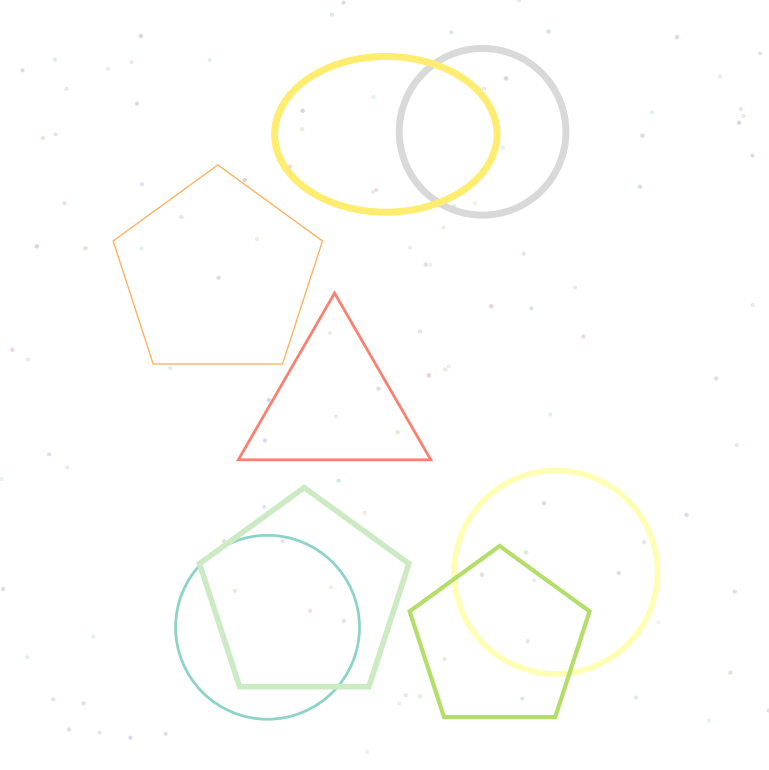[{"shape": "circle", "thickness": 1, "radius": 0.6, "center": [0.347, 0.185]}, {"shape": "circle", "thickness": 2, "radius": 0.66, "center": [0.722, 0.257]}, {"shape": "triangle", "thickness": 1, "radius": 0.72, "center": [0.434, 0.475]}, {"shape": "pentagon", "thickness": 0.5, "radius": 0.71, "center": [0.283, 0.643]}, {"shape": "pentagon", "thickness": 1.5, "radius": 0.61, "center": [0.649, 0.168]}, {"shape": "circle", "thickness": 2.5, "radius": 0.54, "center": [0.627, 0.829]}, {"shape": "pentagon", "thickness": 2, "radius": 0.71, "center": [0.395, 0.224]}, {"shape": "oval", "thickness": 2.5, "radius": 0.72, "center": [0.501, 0.826]}]